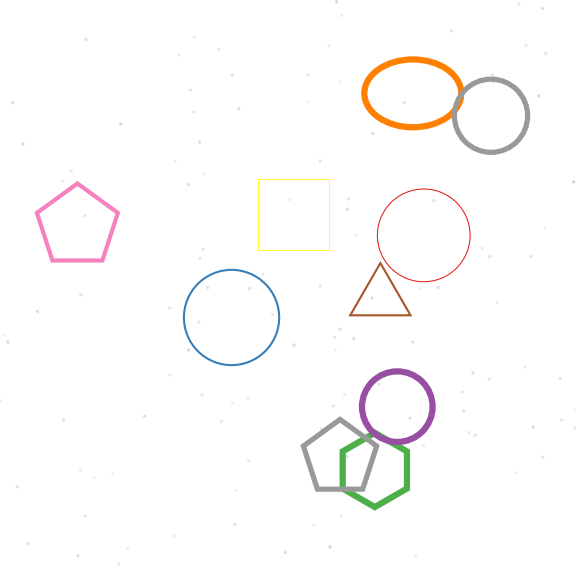[{"shape": "circle", "thickness": 0.5, "radius": 0.4, "center": [0.734, 0.592]}, {"shape": "circle", "thickness": 1, "radius": 0.41, "center": [0.401, 0.449]}, {"shape": "hexagon", "thickness": 3, "radius": 0.32, "center": [0.649, 0.185]}, {"shape": "circle", "thickness": 3, "radius": 0.31, "center": [0.688, 0.295]}, {"shape": "oval", "thickness": 3, "radius": 0.42, "center": [0.715, 0.837]}, {"shape": "square", "thickness": 0.5, "radius": 0.31, "center": [0.508, 0.628]}, {"shape": "triangle", "thickness": 1, "radius": 0.3, "center": [0.659, 0.483]}, {"shape": "pentagon", "thickness": 2, "radius": 0.37, "center": [0.134, 0.608]}, {"shape": "circle", "thickness": 2.5, "radius": 0.32, "center": [0.85, 0.799]}, {"shape": "pentagon", "thickness": 2.5, "radius": 0.33, "center": [0.589, 0.206]}]